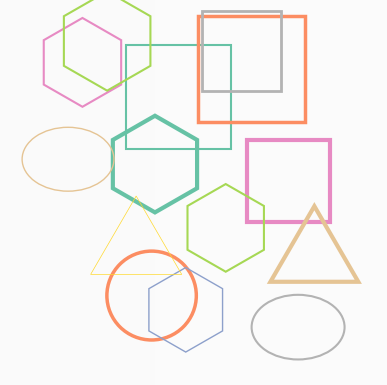[{"shape": "hexagon", "thickness": 3, "radius": 0.63, "center": [0.4, 0.574]}, {"shape": "square", "thickness": 1.5, "radius": 0.68, "center": [0.461, 0.748]}, {"shape": "circle", "thickness": 2.5, "radius": 0.58, "center": [0.391, 0.232]}, {"shape": "square", "thickness": 2.5, "radius": 0.69, "center": [0.649, 0.821]}, {"shape": "hexagon", "thickness": 1, "radius": 0.55, "center": [0.479, 0.195]}, {"shape": "square", "thickness": 3, "radius": 0.53, "center": [0.745, 0.531]}, {"shape": "hexagon", "thickness": 1.5, "radius": 0.58, "center": [0.213, 0.838]}, {"shape": "hexagon", "thickness": 1.5, "radius": 0.57, "center": [0.582, 0.408]}, {"shape": "hexagon", "thickness": 1.5, "radius": 0.64, "center": [0.277, 0.893]}, {"shape": "triangle", "thickness": 0.5, "radius": 0.68, "center": [0.351, 0.355]}, {"shape": "triangle", "thickness": 3, "radius": 0.65, "center": [0.811, 0.334]}, {"shape": "oval", "thickness": 1, "radius": 0.59, "center": [0.176, 0.586]}, {"shape": "square", "thickness": 2, "radius": 0.51, "center": [0.623, 0.868]}, {"shape": "oval", "thickness": 1.5, "radius": 0.6, "center": [0.769, 0.15]}]